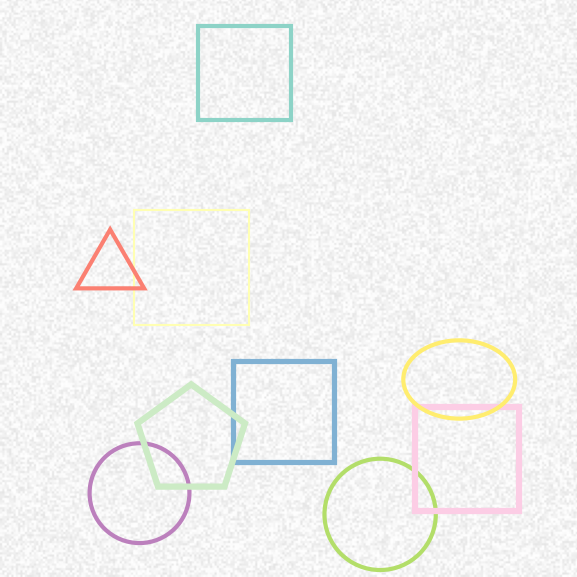[{"shape": "square", "thickness": 2, "radius": 0.4, "center": [0.423, 0.873]}, {"shape": "square", "thickness": 1, "radius": 0.5, "center": [0.332, 0.537]}, {"shape": "triangle", "thickness": 2, "radius": 0.34, "center": [0.191, 0.534]}, {"shape": "square", "thickness": 2.5, "radius": 0.44, "center": [0.491, 0.287]}, {"shape": "circle", "thickness": 2, "radius": 0.48, "center": [0.658, 0.108]}, {"shape": "square", "thickness": 3, "radius": 0.45, "center": [0.808, 0.204]}, {"shape": "circle", "thickness": 2, "radius": 0.43, "center": [0.242, 0.145]}, {"shape": "pentagon", "thickness": 3, "radius": 0.49, "center": [0.331, 0.236]}, {"shape": "oval", "thickness": 2, "radius": 0.48, "center": [0.795, 0.342]}]